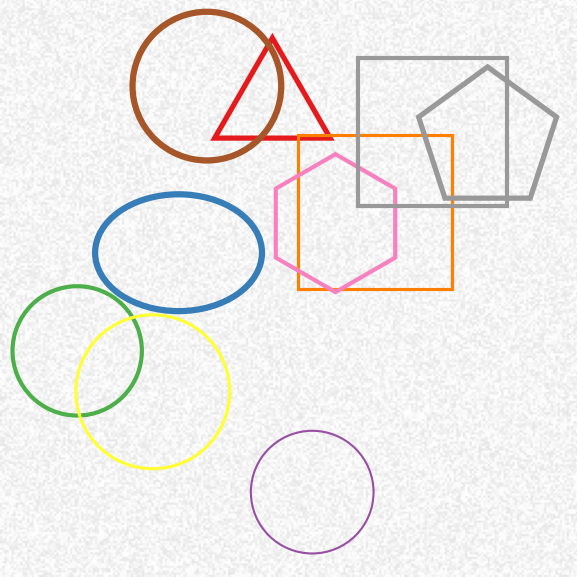[{"shape": "triangle", "thickness": 2.5, "radius": 0.58, "center": [0.472, 0.818]}, {"shape": "oval", "thickness": 3, "radius": 0.72, "center": [0.309, 0.562]}, {"shape": "circle", "thickness": 2, "radius": 0.56, "center": [0.134, 0.392]}, {"shape": "circle", "thickness": 1, "radius": 0.53, "center": [0.541, 0.147]}, {"shape": "square", "thickness": 1.5, "radius": 0.67, "center": [0.649, 0.632]}, {"shape": "circle", "thickness": 1.5, "radius": 0.67, "center": [0.265, 0.321]}, {"shape": "circle", "thickness": 3, "radius": 0.64, "center": [0.358, 0.85]}, {"shape": "hexagon", "thickness": 2, "radius": 0.6, "center": [0.581, 0.613]}, {"shape": "pentagon", "thickness": 2.5, "radius": 0.63, "center": [0.844, 0.758]}, {"shape": "square", "thickness": 2, "radius": 0.64, "center": [0.749, 0.77]}]